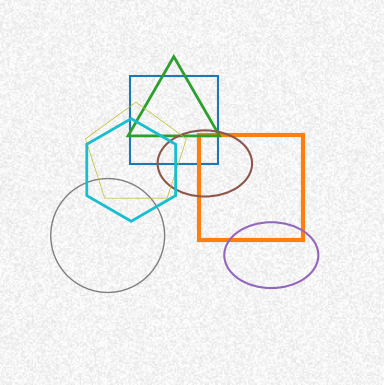[{"shape": "square", "thickness": 1.5, "radius": 0.57, "center": [0.452, 0.688]}, {"shape": "square", "thickness": 3, "radius": 0.68, "center": [0.652, 0.513]}, {"shape": "triangle", "thickness": 2, "radius": 0.69, "center": [0.451, 0.716]}, {"shape": "oval", "thickness": 1.5, "radius": 0.61, "center": [0.705, 0.337]}, {"shape": "oval", "thickness": 1.5, "radius": 0.61, "center": [0.532, 0.575]}, {"shape": "circle", "thickness": 1, "radius": 0.74, "center": [0.28, 0.388]}, {"shape": "pentagon", "thickness": 0.5, "radius": 0.69, "center": [0.353, 0.597]}, {"shape": "hexagon", "thickness": 2, "radius": 0.67, "center": [0.341, 0.559]}]